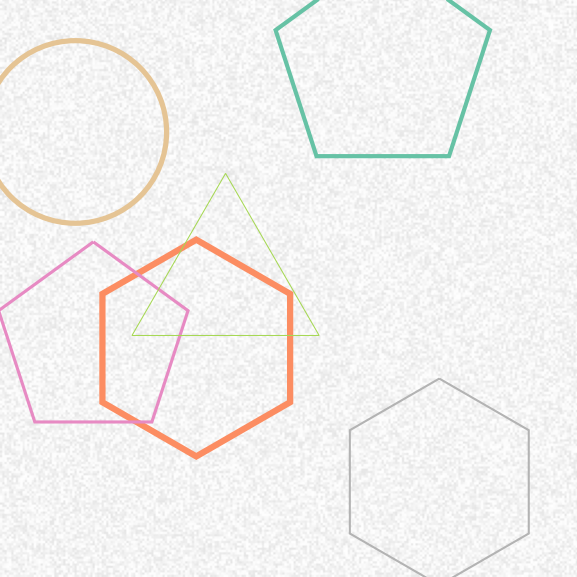[{"shape": "pentagon", "thickness": 2, "radius": 0.98, "center": [0.663, 0.887]}, {"shape": "hexagon", "thickness": 3, "radius": 0.94, "center": [0.34, 0.396]}, {"shape": "pentagon", "thickness": 1.5, "radius": 0.86, "center": [0.162, 0.408]}, {"shape": "triangle", "thickness": 0.5, "radius": 0.94, "center": [0.391, 0.512]}, {"shape": "circle", "thickness": 2.5, "radius": 0.79, "center": [0.13, 0.771]}, {"shape": "hexagon", "thickness": 1, "radius": 0.89, "center": [0.761, 0.165]}]